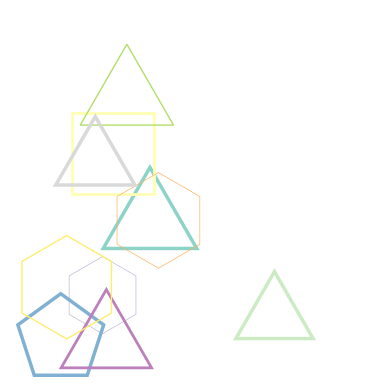[{"shape": "triangle", "thickness": 2.5, "radius": 0.7, "center": [0.39, 0.425]}, {"shape": "square", "thickness": 2, "radius": 0.53, "center": [0.294, 0.601]}, {"shape": "hexagon", "thickness": 0.5, "radius": 0.5, "center": [0.266, 0.233]}, {"shape": "pentagon", "thickness": 2.5, "radius": 0.59, "center": [0.158, 0.12]}, {"shape": "hexagon", "thickness": 0.5, "radius": 0.62, "center": [0.411, 0.428]}, {"shape": "triangle", "thickness": 1, "radius": 0.7, "center": [0.33, 0.745]}, {"shape": "triangle", "thickness": 2.5, "radius": 0.59, "center": [0.248, 0.579]}, {"shape": "triangle", "thickness": 2, "radius": 0.68, "center": [0.276, 0.112]}, {"shape": "triangle", "thickness": 2.5, "radius": 0.58, "center": [0.713, 0.179]}, {"shape": "hexagon", "thickness": 1, "radius": 0.67, "center": [0.173, 0.254]}]